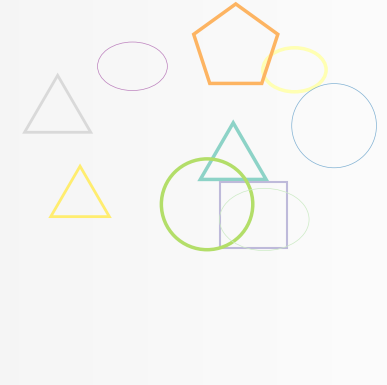[{"shape": "triangle", "thickness": 2.5, "radius": 0.49, "center": [0.602, 0.583]}, {"shape": "oval", "thickness": 2.5, "radius": 0.41, "center": [0.76, 0.819]}, {"shape": "square", "thickness": 1.5, "radius": 0.43, "center": [0.654, 0.442]}, {"shape": "circle", "thickness": 0.5, "radius": 0.55, "center": [0.862, 0.674]}, {"shape": "pentagon", "thickness": 2.5, "radius": 0.57, "center": [0.608, 0.876]}, {"shape": "circle", "thickness": 2.5, "radius": 0.59, "center": [0.534, 0.469]}, {"shape": "triangle", "thickness": 2, "radius": 0.49, "center": [0.149, 0.706]}, {"shape": "oval", "thickness": 0.5, "radius": 0.45, "center": [0.342, 0.828]}, {"shape": "oval", "thickness": 0.5, "radius": 0.58, "center": [0.682, 0.43]}, {"shape": "triangle", "thickness": 2, "radius": 0.44, "center": [0.207, 0.481]}]